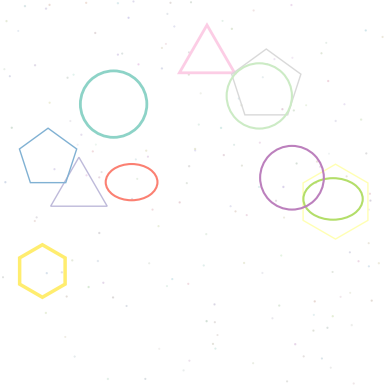[{"shape": "circle", "thickness": 2, "radius": 0.43, "center": [0.295, 0.73]}, {"shape": "hexagon", "thickness": 1, "radius": 0.49, "center": [0.871, 0.476]}, {"shape": "triangle", "thickness": 1, "radius": 0.42, "center": [0.205, 0.507]}, {"shape": "oval", "thickness": 1.5, "radius": 0.34, "center": [0.342, 0.527]}, {"shape": "pentagon", "thickness": 1, "radius": 0.39, "center": [0.125, 0.589]}, {"shape": "oval", "thickness": 1.5, "radius": 0.39, "center": [0.865, 0.483]}, {"shape": "triangle", "thickness": 2, "radius": 0.41, "center": [0.538, 0.852]}, {"shape": "pentagon", "thickness": 1, "radius": 0.47, "center": [0.692, 0.778]}, {"shape": "circle", "thickness": 1.5, "radius": 0.41, "center": [0.758, 0.538]}, {"shape": "circle", "thickness": 1.5, "radius": 0.42, "center": [0.673, 0.751]}, {"shape": "hexagon", "thickness": 2.5, "radius": 0.34, "center": [0.11, 0.296]}]